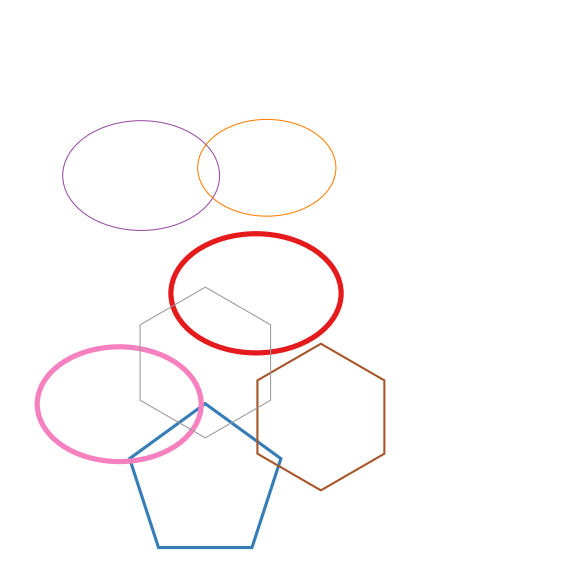[{"shape": "oval", "thickness": 2.5, "radius": 0.74, "center": [0.443, 0.491]}, {"shape": "pentagon", "thickness": 1.5, "radius": 0.69, "center": [0.355, 0.162]}, {"shape": "oval", "thickness": 0.5, "radius": 0.68, "center": [0.244, 0.695]}, {"shape": "oval", "thickness": 0.5, "radius": 0.6, "center": [0.462, 0.709]}, {"shape": "hexagon", "thickness": 1, "radius": 0.63, "center": [0.556, 0.277]}, {"shape": "oval", "thickness": 2.5, "radius": 0.71, "center": [0.206, 0.299]}, {"shape": "hexagon", "thickness": 0.5, "radius": 0.65, "center": [0.356, 0.371]}]